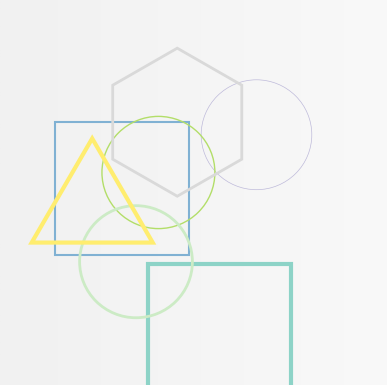[{"shape": "square", "thickness": 3, "radius": 0.92, "center": [0.567, 0.13]}, {"shape": "circle", "thickness": 0.5, "radius": 0.71, "center": [0.662, 0.65]}, {"shape": "square", "thickness": 1.5, "radius": 0.87, "center": [0.314, 0.511]}, {"shape": "circle", "thickness": 1, "radius": 0.73, "center": [0.409, 0.552]}, {"shape": "hexagon", "thickness": 2, "radius": 0.96, "center": [0.457, 0.683]}, {"shape": "circle", "thickness": 2, "radius": 0.73, "center": [0.351, 0.32]}, {"shape": "triangle", "thickness": 3, "radius": 0.9, "center": [0.238, 0.46]}]